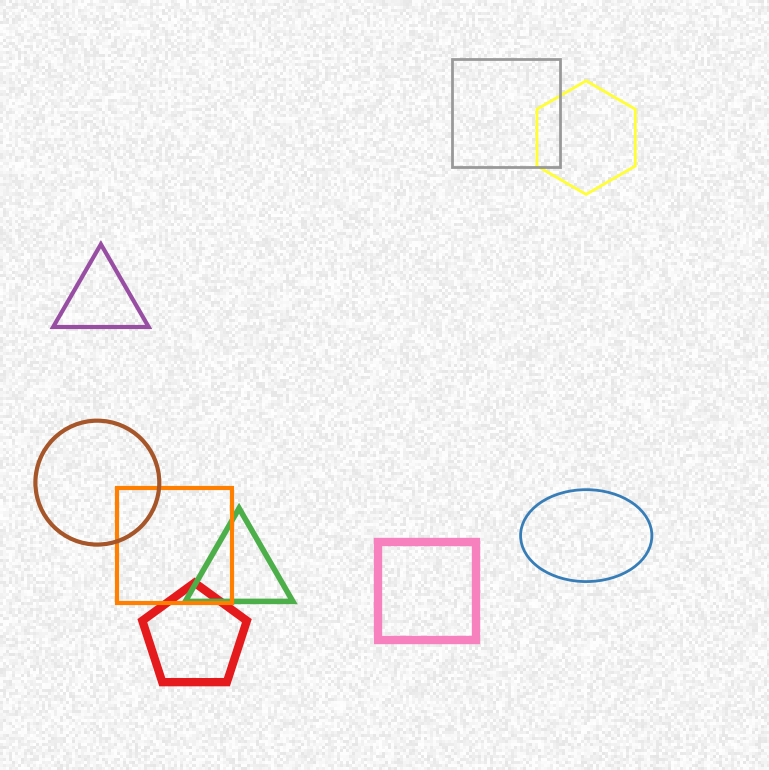[{"shape": "pentagon", "thickness": 3, "radius": 0.36, "center": [0.253, 0.172]}, {"shape": "oval", "thickness": 1, "radius": 0.43, "center": [0.761, 0.304]}, {"shape": "triangle", "thickness": 2, "radius": 0.4, "center": [0.31, 0.259]}, {"shape": "triangle", "thickness": 1.5, "radius": 0.36, "center": [0.131, 0.611]}, {"shape": "square", "thickness": 1.5, "radius": 0.38, "center": [0.227, 0.291]}, {"shape": "hexagon", "thickness": 1, "radius": 0.37, "center": [0.761, 0.821]}, {"shape": "circle", "thickness": 1.5, "radius": 0.4, "center": [0.126, 0.373]}, {"shape": "square", "thickness": 3, "radius": 0.32, "center": [0.555, 0.233]}, {"shape": "square", "thickness": 1, "radius": 0.35, "center": [0.657, 0.853]}]